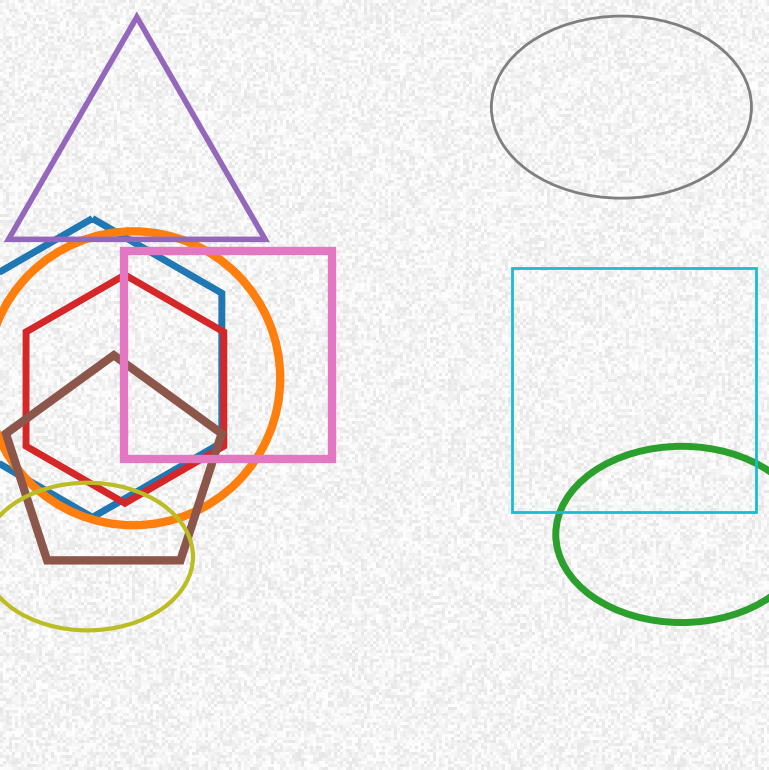[{"shape": "hexagon", "thickness": 2.5, "radius": 0.97, "center": [0.12, 0.522]}, {"shape": "circle", "thickness": 3, "radius": 0.95, "center": [0.173, 0.509]}, {"shape": "oval", "thickness": 2.5, "radius": 0.82, "center": [0.885, 0.306]}, {"shape": "hexagon", "thickness": 2.5, "radius": 0.74, "center": [0.162, 0.495]}, {"shape": "triangle", "thickness": 2, "radius": 0.96, "center": [0.178, 0.785]}, {"shape": "pentagon", "thickness": 3, "radius": 0.74, "center": [0.148, 0.391]}, {"shape": "square", "thickness": 3, "radius": 0.68, "center": [0.296, 0.539]}, {"shape": "oval", "thickness": 1, "radius": 0.84, "center": [0.807, 0.861]}, {"shape": "oval", "thickness": 1.5, "radius": 0.68, "center": [0.114, 0.277]}, {"shape": "square", "thickness": 1, "radius": 0.79, "center": [0.823, 0.493]}]